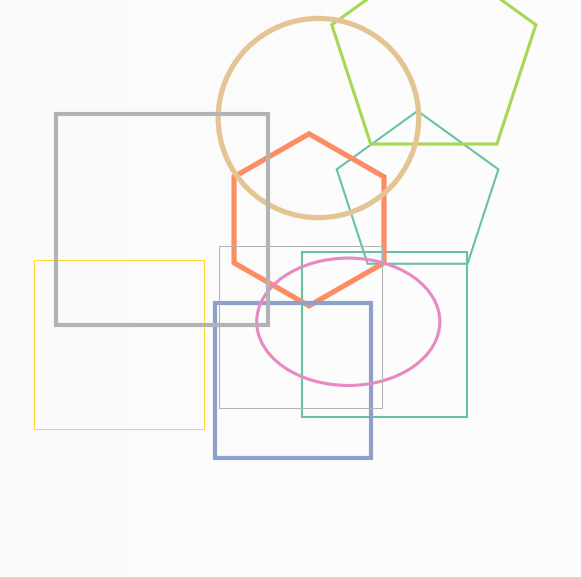[{"shape": "square", "thickness": 1, "radius": 0.71, "center": [0.662, 0.42]}, {"shape": "pentagon", "thickness": 1, "radius": 0.73, "center": [0.718, 0.661]}, {"shape": "hexagon", "thickness": 2.5, "radius": 0.74, "center": [0.532, 0.618]}, {"shape": "square", "thickness": 2, "radius": 0.67, "center": [0.504, 0.34]}, {"shape": "oval", "thickness": 1.5, "radius": 0.79, "center": [0.599, 0.442]}, {"shape": "pentagon", "thickness": 1.5, "radius": 0.92, "center": [0.746, 0.899]}, {"shape": "square", "thickness": 0.5, "radius": 0.73, "center": [0.205, 0.402]}, {"shape": "circle", "thickness": 2.5, "radius": 0.86, "center": [0.548, 0.795]}, {"shape": "square", "thickness": 2, "radius": 0.91, "center": [0.279, 0.618]}, {"shape": "square", "thickness": 0.5, "radius": 0.7, "center": [0.517, 0.432]}]